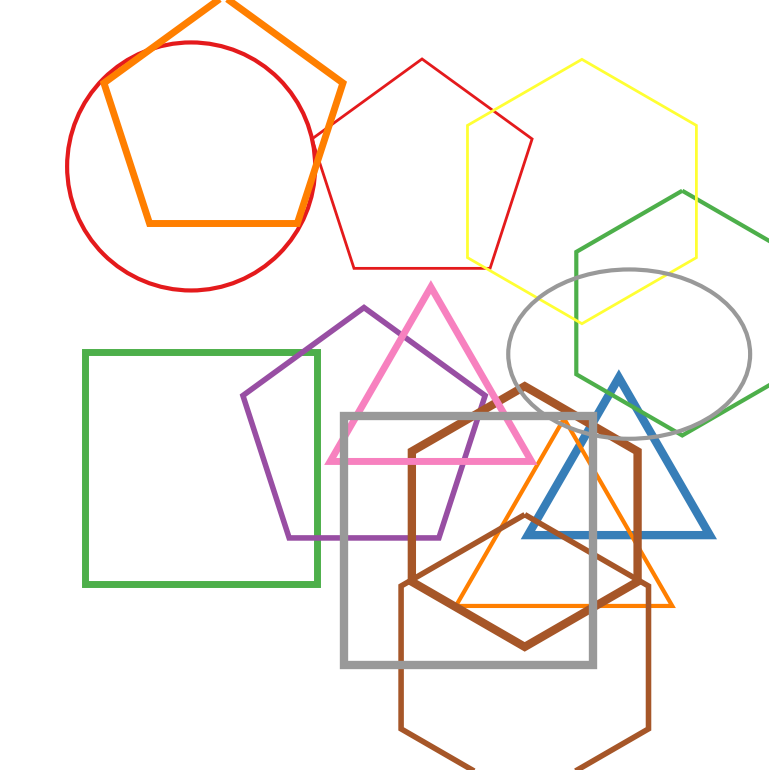[{"shape": "circle", "thickness": 1.5, "radius": 0.81, "center": [0.248, 0.784]}, {"shape": "pentagon", "thickness": 1, "radius": 0.75, "center": [0.548, 0.773]}, {"shape": "triangle", "thickness": 3, "radius": 0.68, "center": [0.804, 0.373]}, {"shape": "square", "thickness": 2.5, "radius": 0.75, "center": [0.261, 0.392]}, {"shape": "hexagon", "thickness": 1.5, "radius": 0.79, "center": [0.886, 0.593]}, {"shape": "pentagon", "thickness": 2, "radius": 0.83, "center": [0.473, 0.435]}, {"shape": "triangle", "thickness": 1.5, "radius": 0.81, "center": [0.733, 0.294]}, {"shape": "pentagon", "thickness": 2.5, "radius": 0.82, "center": [0.29, 0.842]}, {"shape": "hexagon", "thickness": 1, "radius": 0.86, "center": [0.756, 0.751]}, {"shape": "hexagon", "thickness": 2, "radius": 0.93, "center": [0.682, 0.146]}, {"shape": "hexagon", "thickness": 3, "radius": 0.85, "center": [0.681, 0.329]}, {"shape": "triangle", "thickness": 2.5, "radius": 0.75, "center": [0.56, 0.476]}, {"shape": "square", "thickness": 3, "radius": 0.81, "center": [0.609, 0.298]}, {"shape": "oval", "thickness": 1.5, "radius": 0.79, "center": [0.817, 0.54]}]